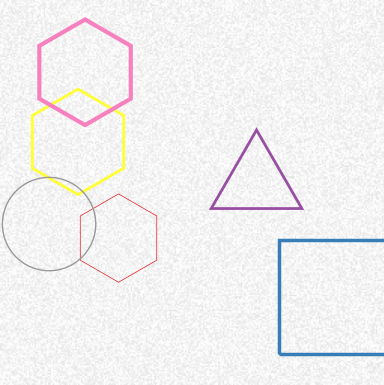[{"shape": "hexagon", "thickness": 0.5, "radius": 0.57, "center": [0.308, 0.382]}, {"shape": "square", "thickness": 2.5, "radius": 0.74, "center": [0.873, 0.229]}, {"shape": "triangle", "thickness": 2, "radius": 0.68, "center": [0.666, 0.526]}, {"shape": "hexagon", "thickness": 2, "radius": 0.68, "center": [0.203, 0.631]}, {"shape": "hexagon", "thickness": 3, "radius": 0.69, "center": [0.221, 0.812]}, {"shape": "circle", "thickness": 1, "radius": 0.61, "center": [0.127, 0.418]}]